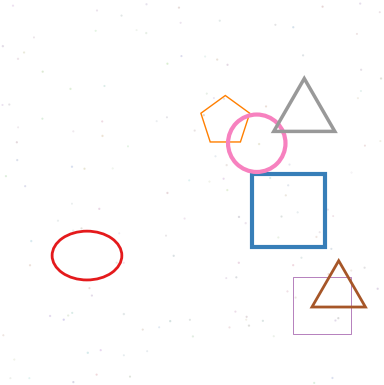[{"shape": "oval", "thickness": 2, "radius": 0.45, "center": [0.226, 0.336]}, {"shape": "square", "thickness": 3, "radius": 0.47, "center": [0.749, 0.454]}, {"shape": "square", "thickness": 0.5, "radius": 0.37, "center": [0.837, 0.206]}, {"shape": "pentagon", "thickness": 1, "radius": 0.33, "center": [0.585, 0.685]}, {"shape": "triangle", "thickness": 2, "radius": 0.4, "center": [0.88, 0.243]}, {"shape": "circle", "thickness": 3, "radius": 0.37, "center": [0.667, 0.628]}, {"shape": "triangle", "thickness": 2.5, "radius": 0.46, "center": [0.79, 0.704]}]